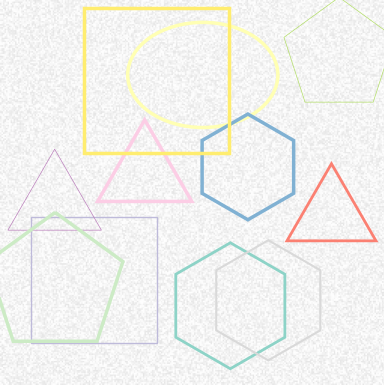[{"shape": "hexagon", "thickness": 2, "radius": 0.82, "center": [0.598, 0.206]}, {"shape": "oval", "thickness": 2.5, "radius": 0.98, "center": [0.527, 0.805]}, {"shape": "square", "thickness": 1, "radius": 0.82, "center": [0.245, 0.273]}, {"shape": "triangle", "thickness": 2, "radius": 0.67, "center": [0.861, 0.441]}, {"shape": "hexagon", "thickness": 2.5, "radius": 0.69, "center": [0.644, 0.566]}, {"shape": "pentagon", "thickness": 0.5, "radius": 0.75, "center": [0.881, 0.857]}, {"shape": "triangle", "thickness": 2.5, "radius": 0.71, "center": [0.376, 0.547]}, {"shape": "hexagon", "thickness": 1.5, "radius": 0.78, "center": [0.697, 0.22]}, {"shape": "triangle", "thickness": 0.5, "radius": 0.7, "center": [0.142, 0.472]}, {"shape": "pentagon", "thickness": 2.5, "radius": 0.93, "center": [0.143, 0.263]}, {"shape": "square", "thickness": 2.5, "radius": 0.94, "center": [0.405, 0.792]}]